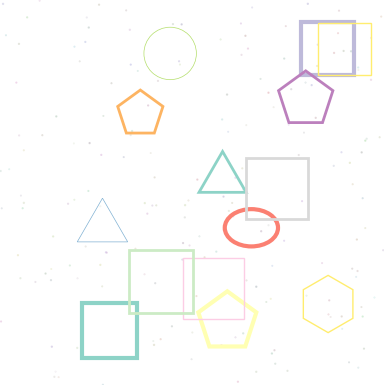[{"shape": "square", "thickness": 3, "radius": 0.36, "center": [0.285, 0.14]}, {"shape": "triangle", "thickness": 2, "radius": 0.35, "center": [0.578, 0.536]}, {"shape": "pentagon", "thickness": 3, "radius": 0.4, "center": [0.59, 0.164]}, {"shape": "square", "thickness": 3, "radius": 0.34, "center": [0.85, 0.874]}, {"shape": "oval", "thickness": 3, "radius": 0.35, "center": [0.653, 0.408]}, {"shape": "triangle", "thickness": 0.5, "radius": 0.38, "center": [0.266, 0.41]}, {"shape": "pentagon", "thickness": 2, "radius": 0.31, "center": [0.364, 0.704]}, {"shape": "circle", "thickness": 0.5, "radius": 0.34, "center": [0.442, 0.861]}, {"shape": "square", "thickness": 1, "radius": 0.4, "center": [0.554, 0.25]}, {"shape": "square", "thickness": 2, "radius": 0.4, "center": [0.72, 0.511]}, {"shape": "pentagon", "thickness": 2, "radius": 0.37, "center": [0.794, 0.742]}, {"shape": "square", "thickness": 2, "radius": 0.41, "center": [0.418, 0.269]}, {"shape": "hexagon", "thickness": 1, "radius": 0.37, "center": [0.852, 0.21]}, {"shape": "square", "thickness": 1, "radius": 0.34, "center": [0.895, 0.872]}]